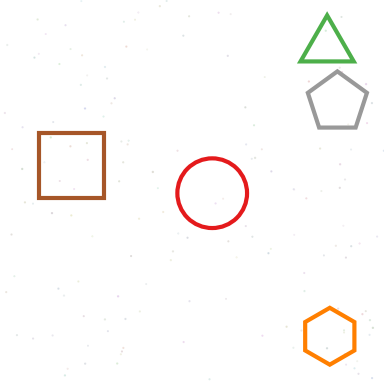[{"shape": "circle", "thickness": 3, "radius": 0.45, "center": [0.551, 0.498]}, {"shape": "triangle", "thickness": 3, "radius": 0.4, "center": [0.85, 0.88]}, {"shape": "hexagon", "thickness": 3, "radius": 0.37, "center": [0.857, 0.127]}, {"shape": "square", "thickness": 3, "radius": 0.42, "center": [0.186, 0.57]}, {"shape": "pentagon", "thickness": 3, "radius": 0.4, "center": [0.876, 0.734]}]